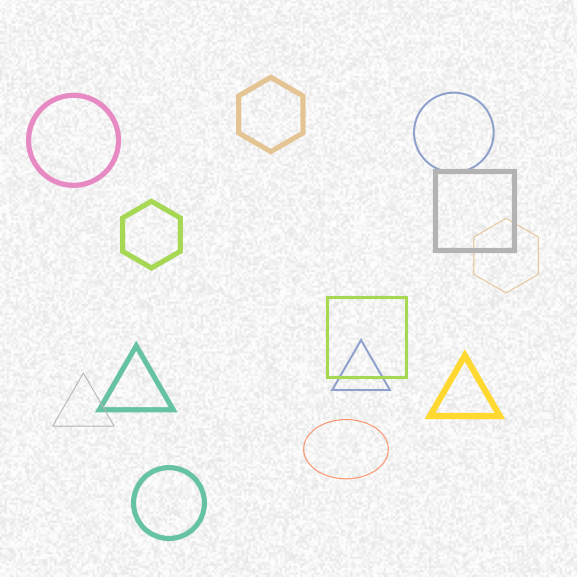[{"shape": "circle", "thickness": 2.5, "radius": 0.31, "center": [0.293, 0.128]}, {"shape": "triangle", "thickness": 2.5, "radius": 0.37, "center": [0.236, 0.327]}, {"shape": "oval", "thickness": 0.5, "radius": 0.37, "center": [0.599, 0.221]}, {"shape": "circle", "thickness": 1, "radius": 0.34, "center": [0.786, 0.77]}, {"shape": "triangle", "thickness": 1, "radius": 0.29, "center": [0.625, 0.353]}, {"shape": "circle", "thickness": 2.5, "radius": 0.39, "center": [0.127, 0.756]}, {"shape": "hexagon", "thickness": 2.5, "radius": 0.29, "center": [0.262, 0.593]}, {"shape": "square", "thickness": 1.5, "radius": 0.34, "center": [0.635, 0.416]}, {"shape": "triangle", "thickness": 3, "radius": 0.35, "center": [0.805, 0.314]}, {"shape": "hexagon", "thickness": 2.5, "radius": 0.32, "center": [0.469, 0.801]}, {"shape": "hexagon", "thickness": 0.5, "radius": 0.32, "center": [0.876, 0.556]}, {"shape": "square", "thickness": 2.5, "radius": 0.34, "center": [0.822, 0.635]}, {"shape": "triangle", "thickness": 0.5, "radius": 0.31, "center": [0.144, 0.292]}]